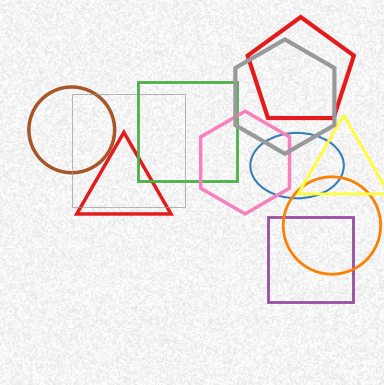[{"shape": "pentagon", "thickness": 3, "radius": 0.73, "center": [0.781, 0.811]}, {"shape": "triangle", "thickness": 2.5, "radius": 0.71, "center": [0.322, 0.515]}, {"shape": "oval", "thickness": 1.5, "radius": 0.61, "center": [0.772, 0.57]}, {"shape": "square", "thickness": 2, "radius": 0.64, "center": [0.486, 0.659]}, {"shape": "square", "thickness": 2, "radius": 0.55, "center": [0.807, 0.327]}, {"shape": "circle", "thickness": 2, "radius": 0.63, "center": [0.862, 0.414]}, {"shape": "triangle", "thickness": 2, "radius": 0.68, "center": [0.893, 0.565]}, {"shape": "circle", "thickness": 2.5, "radius": 0.56, "center": [0.186, 0.663]}, {"shape": "hexagon", "thickness": 2.5, "radius": 0.67, "center": [0.637, 0.578]}, {"shape": "square", "thickness": 0.5, "radius": 0.73, "center": [0.334, 0.61]}, {"shape": "hexagon", "thickness": 3, "radius": 0.74, "center": [0.74, 0.749]}]